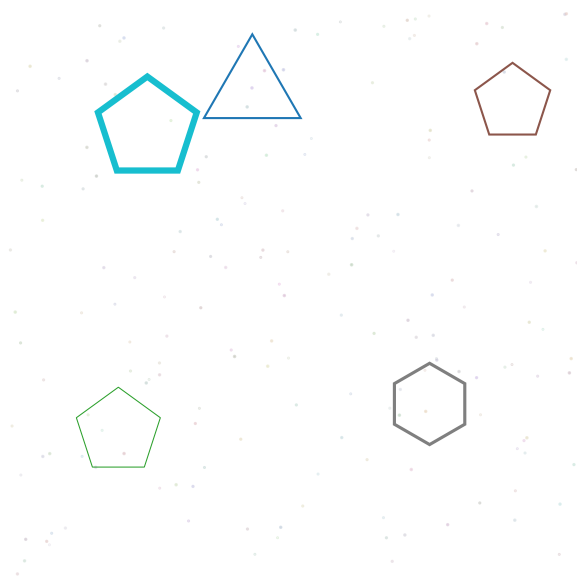[{"shape": "triangle", "thickness": 1, "radius": 0.48, "center": [0.437, 0.843]}, {"shape": "pentagon", "thickness": 0.5, "radius": 0.38, "center": [0.205, 0.252]}, {"shape": "pentagon", "thickness": 1, "radius": 0.34, "center": [0.888, 0.822]}, {"shape": "hexagon", "thickness": 1.5, "radius": 0.35, "center": [0.744, 0.3]}, {"shape": "pentagon", "thickness": 3, "radius": 0.45, "center": [0.255, 0.777]}]